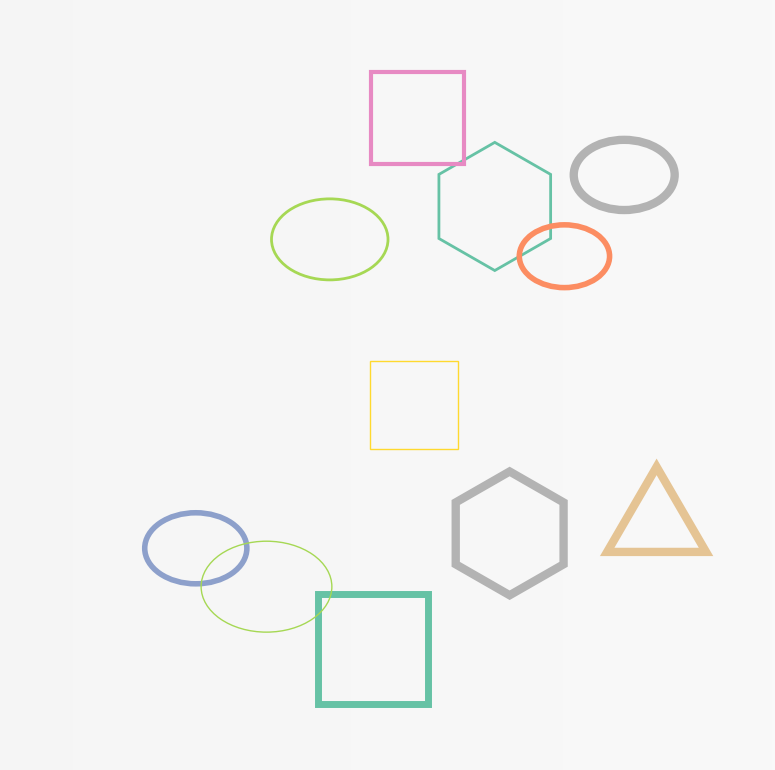[{"shape": "hexagon", "thickness": 1, "radius": 0.42, "center": [0.638, 0.732]}, {"shape": "square", "thickness": 2.5, "radius": 0.36, "center": [0.481, 0.158]}, {"shape": "oval", "thickness": 2, "radius": 0.29, "center": [0.728, 0.667]}, {"shape": "oval", "thickness": 2, "radius": 0.33, "center": [0.253, 0.288]}, {"shape": "square", "thickness": 1.5, "radius": 0.3, "center": [0.539, 0.846]}, {"shape": "oval", "thickness": 1, "radius": 0.38, "center": [0.425, 0.689]}, {"shape": "oval", "thickness": 0.5, "radius": 0.42, "center": [0.344, 0.238]}, {"shape": "square", "thickness": 0.5, "radius": 0.29, "center": [0.534, 0.474]}, {"shape": "triangle", "thickness": 3, "radius": 0.37, "center": [0.847, 0.32]}, {"shape": "hexagon", "thickness": 3, "radius": 0.4, "center": [0.658, 0.307]}, {"shape": "oval", "thickness": 3, "radius": 0.33, "center": [0.805, 0.773]}]